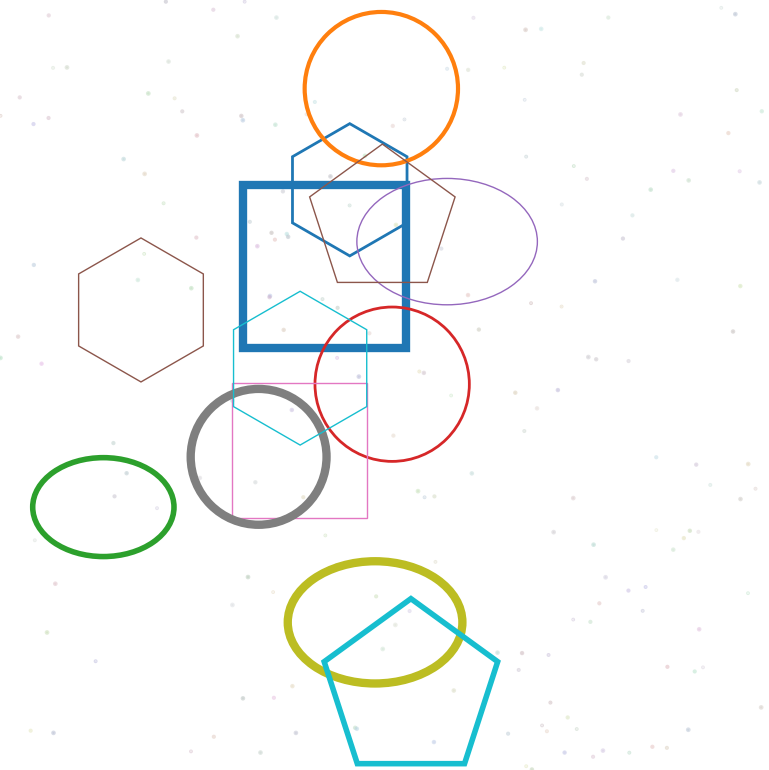[{"shape": "hexagon", "thickness": 1, "radius": 0.43, "center": [0.454, 0.754]}, {"shape": "square", "thickness": 3, "radius": 0.53, "center": [0.422, 0.654]}, {"shape": "circle", "thickness": 1.5, "radius": 0.5, "center": [0.495, 0.885]}, {"shape": "oval", "thickness": 2, "radius": 0.46, "center": [0.134, 0.341]}, {"shape": "circle", "thickness": 1, "radius": 0.5, "center": [0.509, 0.501]}, {"shape": "oval", "thickness": 0.5, "radius": 0.59, "center": [0.581, 0.686]}, {"shape": "pentagon", "thickness": 0.5, "radius": 0.5, "center": [0.497, 0.714]}, {"shape": "hexagon", "thickness": 0.5, "radius": 0.47, "center": [0.183, 0.597]}, {"shape": "square", "thickness": 0.5, "radius": 0.44, "center": [0.389, 0.415]}, {"shape": "circle", "thickness": 3, "radius": 0.44, "center": [0.336, 0.407]}, {"shape": "oval", "thickness": 3, "radius": 0.57, "center": [0.487, 0.192]}, {"shape": "hexagon", "thickness": 0.5, "radius": 0.5, "center": [0.39, 0.522]}, {"shape": "pentagon", "thickness": 2, "radius": 0.59, "center": [0.534, 0.104]}]